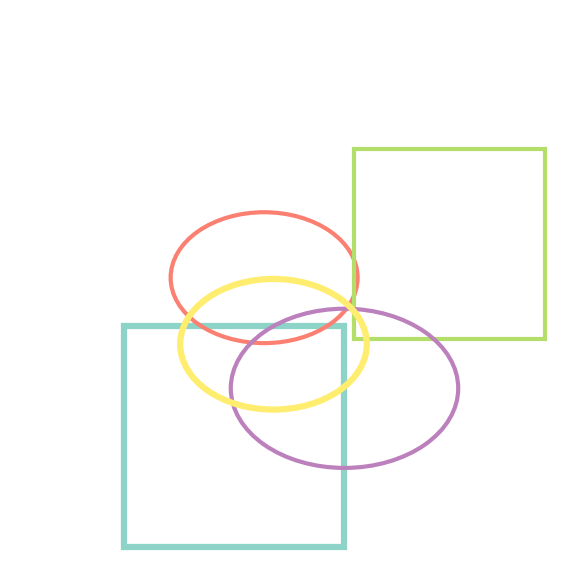[{"shape": "square", "thickness": 3, "radius": 0.96, "center": [0.405, 0.243]}, {"shape": "oval", "thickness": 2, "radius": 0.81, "center": [0.457, 0.518]}, {"shape": "square", "thickness": 2, "radius": 0.83, "center": [0.778, 0.576]}, {"shape": "oval", "thickness": 2, "radius": 0.98, "center": [0.597, 0.327]}, {"shape": "oval", "thickness": 3, "radius": 0.81, "center": [0.474, 0.403]}]